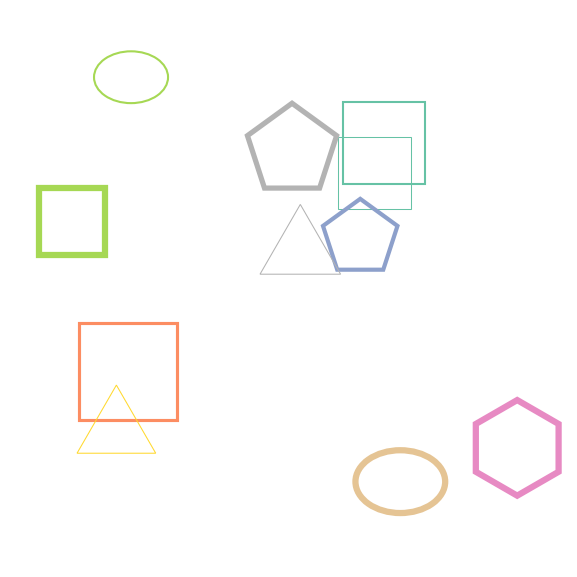[{"shape": "square", "thickness": 1, "radius": 0.35, "center": [0.665, 0.751]}, {"shape": "square", "thickness": 0.5, "radius": 0.32, "center": [0.649, 0.7]}, {"shape": "square", "thickness": 1.5, "radius": 0.42, "center": [0.222, 0.356]}, {"shape": "pentagon", "thickness": 2, "radius": 0.34, "center": [0.624, 0.587]}, {"shape": "hexagon", "thickness": 3, "radius": 0.41, "center": [0.896, 0.224]}, {"shape": "oval", "thickness": 1, "radius": 0.32, "center": [0.227, 0.865]}, {"shape": "square", "thickness": 3, "radius": 0.29, "center": [0.124, 0.616]}, {"shape": "triangle", "thickness": 0.5, "radius": 0.39, "center": [0.202, 0.254]}, {"shape": "oval", "thickness": 3, "radius": 0.39, "center": [0.693, 0.165]}, {"shape": "pentagon", "thickness": 2.5, "radius": 0.41, "center": [0.506, 0.739]}, {"shape": "triangle", "thickness": 0.5, "radius": 0.4, "center": [0.52, 0.565]}]